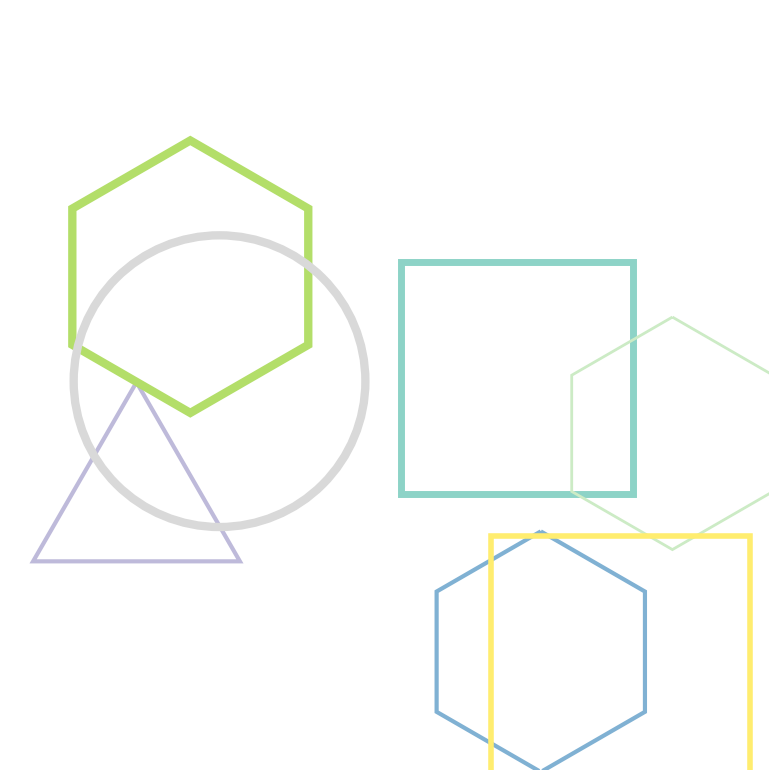[{"shape": "square", "thickness": 2.5, "radius": 0.75, "center": [0.672, 0.509]}, {"shape": "triangle", "thickness": 1.5, "radius": 0.78, "center": [0.177, 0.349]}, {"shape": "hexagon", "thickness": 1.5, "radius": 0.78, "center": [0.702, 0.154]}, {"shape": "hexagon", "thickness": 3, "radius": 0.88, "center": [0.247, 0.641]}, {"shape": "circle", "thickness": 3, "radius": 0.95, "center": [0.285, 0.505]}, {"shape": "hexagon", "thickness": 1, "radius": 0.75, "center": [0.873, 0.437]}, {"shape": "square", "thickness": 2, "radius": 0.84, "center": [0.806, 0.136]}]